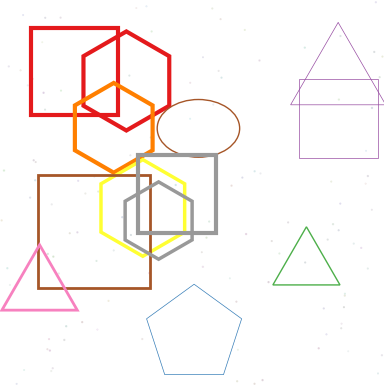[{"shape": "hexagon", "thickness": 3, "radius": 0.64, "center": [0.328, 0.79]}, {"shape": "square", "thickness": 3, "radius": 0.57, "center": [0.193, 0.814]}, {"shape": "pentagon", "thickness": 0.5, "radius": 0.65, "center": [0.504, 0.132]}, {"shape": "triangle", "thickness": 1, "radius": 0.5, "center": [0.796, 0.31]}, {"shape": "triangle", "thickness": 0.5, "radius": 0.71, "center": [0.878, 0.799]}, {"shape": "square", "thickness": 0.5, "radius": 0.51, "center": [0.879, 0.691]}, {"shape": "hexagon", "thickness": 3, "radius": 0.58, "center": [0.295, 0.668]}, {"shape": "hexagon", "thickness": 2.5, "radius": 0.63, "center": [0.371, 0.46]}, {"shape": "oval", "thickness": 1, "radius": 0.54, "center": [0.515, 0.667]}, {"shape": "square", "thickness": 2, "radius": 0.73, "center": [0.244, 0.398]}, {"shape": "triangle", "thickness": 2, "radius": 0.57, "center": [0.103, 0.251]}, {"shape": "hexagon", "thickness": 2.5, "radius": 0.5, "center": [0.412, 0.427]}, {"shape": "square", "thickness": 3, "radius": 0.51, "center": [0.461, 0.497]}]